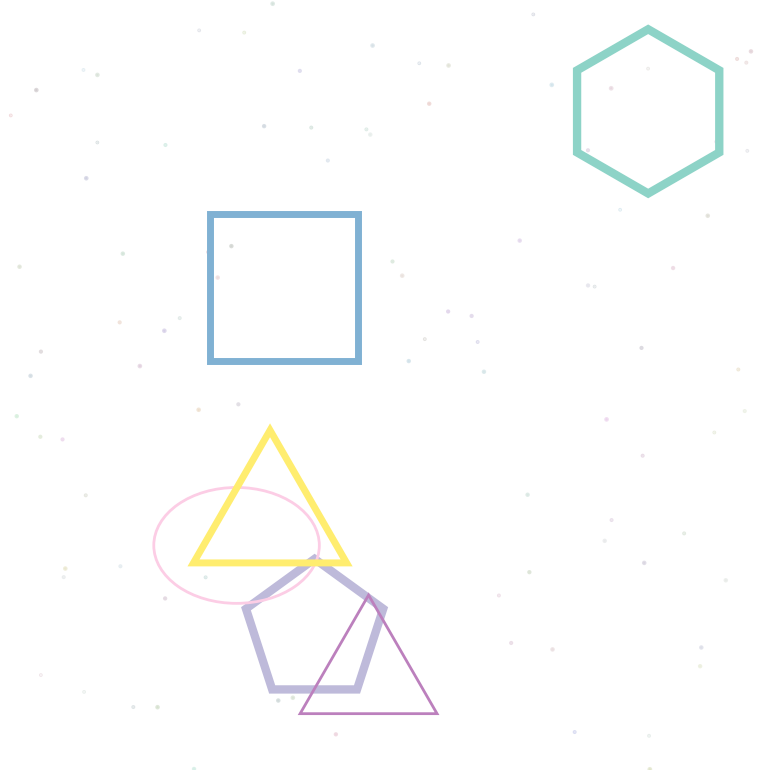[{"shape": "hexagon", "thickness": 3, "radius": 0.53, "center": [0.842, 0.855]}, {"shape": "pentagon", "thickness": 3, "radius": 0.47, "center": [0.409, 0.18]}, {"shape": "square", "thickness": 2.5, "radius": 0.48, "center": [0.369, 0.627]}, {"shape": "oval", "thickness": 1, "radius": 0.54, "center": [0.307, 0.292]}, {"shape": "triangle", "thickness": 1, "radius": 0.51, "center": [0.479, 0.124]}, {"shape": "triangle", "thickness": 2.5, "radius": 0.57, "center": [0.351, 0.326]}]